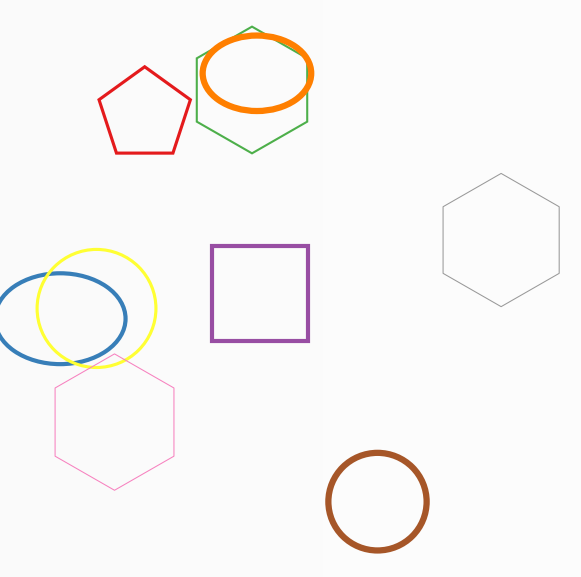[{"shape": "pentagon", "thickness": 1.5, "radius": 0.41, "center": [0.249, 0.801]}, {"shape": "oval", "thickness": 2, "radius": 0.56, "center": [0.104, 0.447]}, {"shape": "hexagon", "thickness": 1, "radius": 0.55, "center": [0.434, 0.843]}, {"shape": "square", "thickness": 2, "radius": 0.41, "center": [0.447, 0.491]}, {"shape": "oval", "thickness": 3, "radius": 0.47, "center": [0.442, 0.872]}, {"shape": "circle", "thickness": 1.5, "radius": 0.51, "center": [0.166, 0.465]}, {"shape": "circle", "thickness": 3, "radius": 0.42, "center": [0.649, 0.13]}, {"shape": "hexagon", "thickness": 0.5, "radius": 0.59, "center": [0.197, 0.268]}, {"shape": "hexagon", "thickness": 0.5, "radius": 0.58, "center": [0.862, 0.583]}]